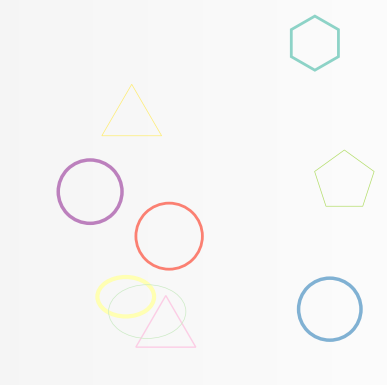[{"shape": "hexagon", "thickness": 2, "radius": 0.35, "center": [0.813, 0.888]}, {"shape": "oval", "thickness": 3, "radius": 0.37, "center": [0.325, 0.229]}, {"shape": "circle", "thickness": 2, "radius": 0.43, "center": [0.437, 0.387]}, {"shape": "circle", "thickness": 2.5, "radius": 0.4, "center": [0.851, 0.197]}, {"shape": "pentagon", "thickness": 0.5, "radius": 0.4, "center": [0.889, 0.53]}, {"shape": "triangle", "thickness": 1, "radius": 0.45, "center": [0.428, 0.143]}, {"shape": "circle", "thickness": 2.5, "radius": 0.41, "center": [0.233, 0.502]}, {"shape": "oval", "thickness": 0.5, "radius": 0.5, "center": [0.38, 0.191]}, {"shape": "triangle", "thickness": 0.5, "radius": 0.45, "center": [0.34, 0.692]}]